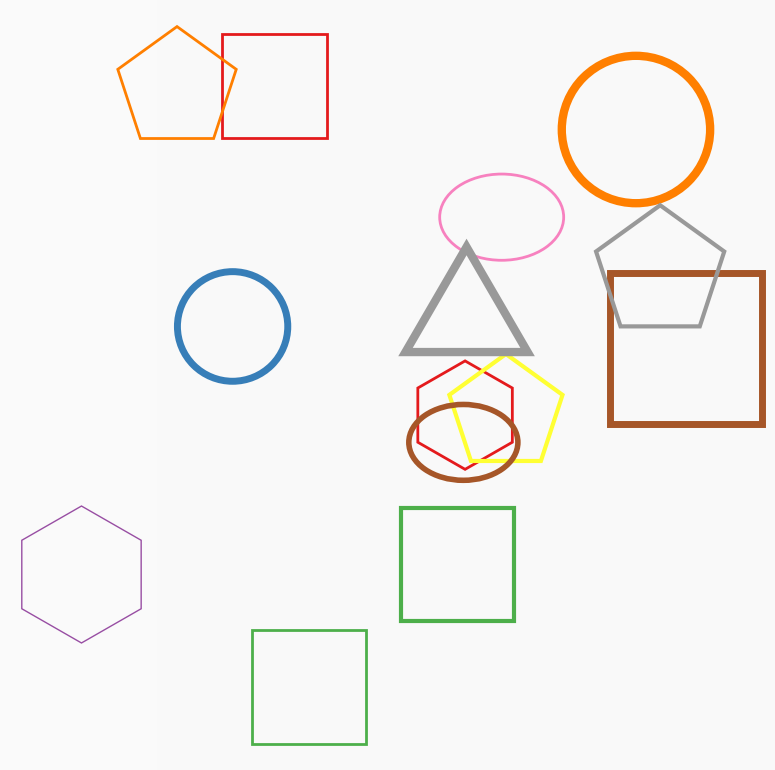[{"shape": "square", "thickness": 1, "radius": 0.34, "center": [0.354, 0.888]}, {"shape": "hexagon", "thickness": 1, "radius": 0.35, "center": [0.6, 0.461]}, {"shape": "circle", "thickness": 2.5, "radius": 0.36, "center": [0.3, 0.576]}, {"shape": "square", "thickness": 1, "radius": 0.37, "center": [0.399, 0.108]}, {"shape": "square", "thickness": 1.5, "radius": 0.37, "center": [0.59, 0.267]}, {"shape": "hexagon", "thickness": 0.5, "radius": 0.44, "center": [0.105, 0.254]}, {"shape": "pentagon", "thickness": 1, "radius": 0.4, "center": [0.228, 0.885]}, {"shape": "circle", "thickness": 3, "radius": 0.48, "center": [0.821, 0.832]}, {"shape": "pentagon", "thickness": 1.5, "radius": 0.38, "center": [0.653, 0.463]}, {"shape": "oval", "thickness": 2, "radius": 0.35, "center": [0.598, 0.425]}, {"shape": "square", "thickness": 2.5, "radius": 0.49, "center": [0.886, 0.548]}, {"shape": "oval", "thickness": 1, "radius": 0.4, "center": [0.647, 0.718]}, {"shape": "pentagon", "thickness": 1.5, "radius": 0.43, "center": [0.852, 0.646]}, {"shape": "triangle", "thickness": 3, "radius": 0.45, "center": [0.602, 0.588]}]